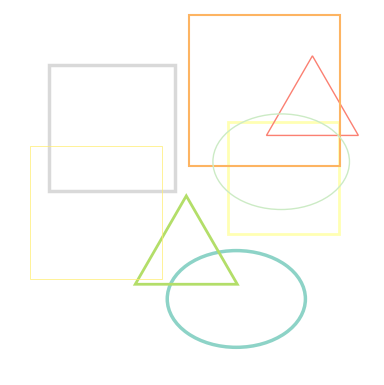[{"shape": "oval", "thickness": 2.5, "radius": 0.9, "center": [0.614, 0.223]}, {"shape": "square", "thickness": 2, "radius": 0.72, "center": [0.736, 0.538]}, {"shape": "triangle", "thickness": 1, "radius": 0.69, "center": [0.811, 0.717]}, {"shape": "square", "thickness": 1.5, "radius": 0.98, "center": [0.686, 0.765]}, {"shape": "triangle", "thickness": 2, "radius": 0.77, "center": [0.484, 0.338]}, {"shape": "square", "thickness": 2.5, "radius": 0.82, "center": [0.29, 0.668]}, {"shape": "oval", "thickness": 1, "radius": 0.89, "center": [0.73, 0.58]}, {"shape": "square", "thickness": 0.5, "radius": 0.86, "center": [0.25, 0.448]}]